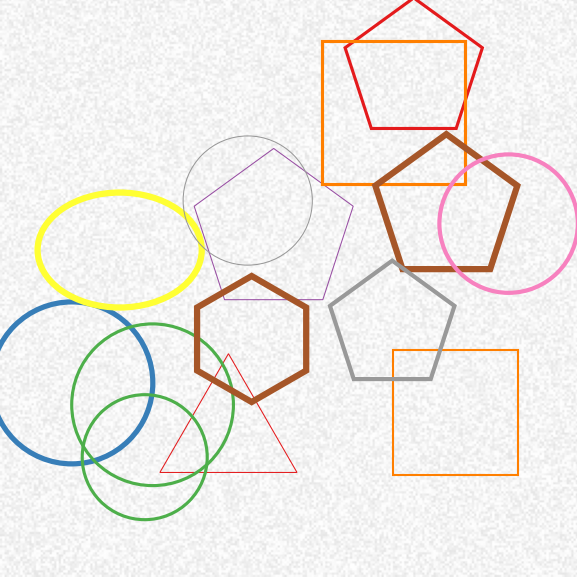[{"shape": "triangle", "thickness": 0.5, "radius": 0.69, "center": [0.396, 0.25]}, {"shape": "pentagon", "thickness": 1.5, "radius": 0.62, "center": [0.716, 0.878]}, {"shape": "circle", "thickness": 2.5, "radius": 0.7, "center": [0.124, 0.336]}, {"shape": "circle", "thickness": 1.5, "radius": 0.7, "center": [0.264, 0.298]}, {"shape": "circle", "thickness": 1.5, "radius": 0.54, "center": [0.251, 0.207]}, {"shape": "pentagon", "thickness": 0.5, "radius": 0.72, "center": [0.474, 0.597]}, {"shape": "square", "thickness": 1, "radius": 0.54, "center": [0.789, 0.285]}, {"shape": "square", "thickness": 1.5, "radius": 0.62, "center": [0.681, 0.804]}, {"shape": "oval", "thickness": 3, "radius": 0.71, "center": [0.207, 0.566]}, {"shape": "pentagon", "thickness": 3, "radius": 0.65, "center": [0.773, 0.638]}, {"shape": "hexagon", "thickness": 3, "radius": 0.55, "center": [0.436, 0.412]}, {"shape": "circle", "thickness": 2, "radius": 0.6, "center": [0.881, 0.612]}, {"shape": "pentagon", "thickness": 2, "radius": 0.57, "center": [0.679, 0.434]}, {"shape": "circle", "thickness": 0.5, "radius": 0.56, "center": [0.429, 0.652]}]